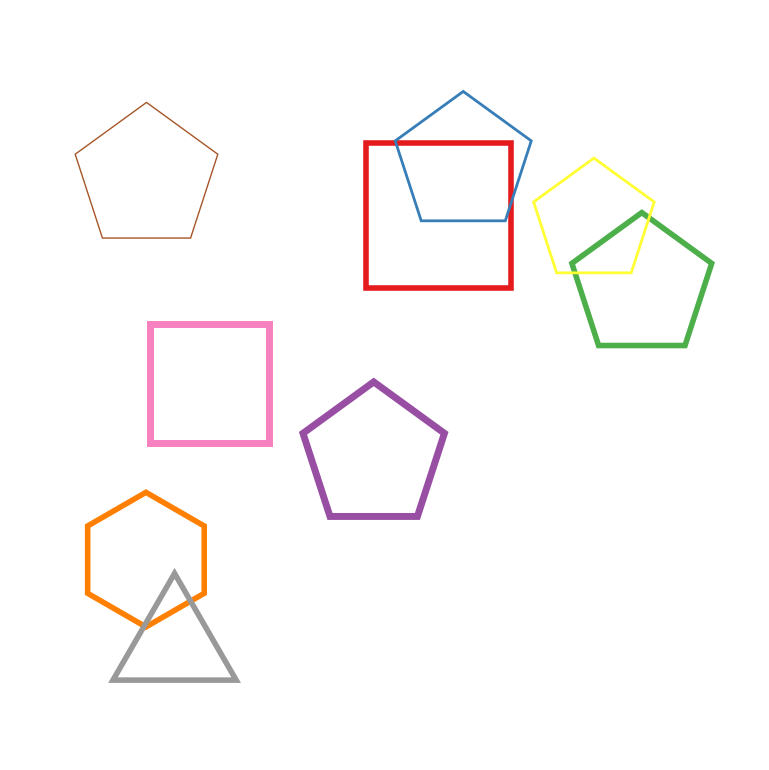[{"shape": "square", "thickness": 2, "radius": 0.47, "center": [0.569, 0.72]}, {"shape": "pentagon", "thickness": 1, "radius": 0.46, "center": [0.602, 0.788]}, {"shape": "pentagon", "thickness": 2, "radius": 0.48, "center": [0.834, 0.628]}, {"shape": "pentagon", "thickness": 2.5, "radius": 0.48, "center": [0.485, 0.407]}, {"shape": "hexagon", "thickness": 2, "radius": 0.44, "center": [0.19, 0.273]}, {"shape": "pentagon", "thickness": 1, "radius": 0.41, "center": [0.771, 0.712]}, {"shape": "pentagon", "thickness": 0.5, "radius": 0.49, "center": [0.19, 0.77]}, {"shape": "square", "thickness": 2.5, "radius": 0.39, "center": [0.273, 0.502]}, {"shape": "triangle", "thickness": 2, "radius": 0.46, "center": [0.227, 0.163]}]